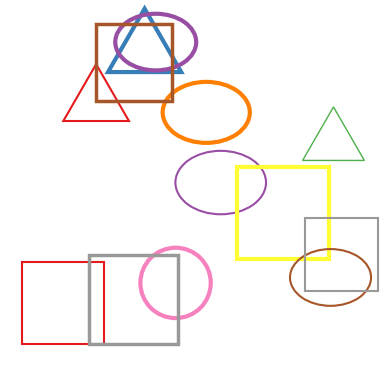[{"shape": "triangle", "thickness": 1.5, "radius": 0.49, "center": [0.25, 0.735]}, {"shape": "square", "thickness": 1.5, "radius": 0.53, "center": [0.164, 0.214]}, {"shape": "triangle", "thickness": 3, "radius": 0.55, "center": [0.376, 0.868]}, {"shape": "triangle", "thickness": 1, "radius": 0.46, "center": [0.866, 0.63]}, {"shape": "oval", "thickness": 3, "radius": 0.53, "center": [0.404, 0.891]}, {"shape": "oval", "thickness": 1.5, "radius": 0.59, "center": [0.573, 0.526]}, {"shape": "oval", "thickness": 3, "radius": 0.57, "center": [0.536, 0.708]}, {"shape": "square", "thickness": 3, "radius": 0.6, "center": [0.735, 0.446]}, {"shape": "oval", "thickness": 1.5, "radius": 0.53, "center": [0.859, 0.279]}, {"shape": "square", "thickness": 2.5, "radius": 0.5, "center": [0.348, 0.838]}, {"shape": "circle", "thickness": 3, "radius": 0.46, "center": [0.456, 0.265]}, {"shape": "square", "thickness": 2.5, "radius": 0.58, "center": [0.347, 0.222]}, {"shape": "square", "thickness": 1.5, "radius": 0.48, "center": [0.887, 0.339]}]